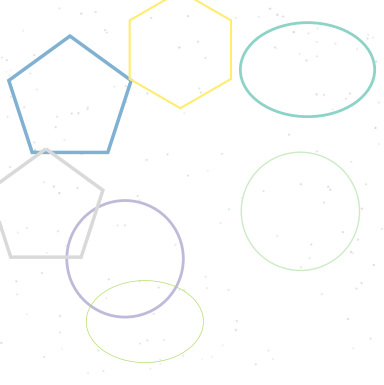[{"shape": "oval", "thickness": 2, "radius": 0.87, "center": [0.799, 0.819]}, {"shape": "circle", "thickness": 2, "radius": 0.76, "center": [0.325, 0.328]}, {"shape": "pentagon", "thickness": 2.5, "radius": 0.84, "center": [0.182, 0.739]}, {"shape": "oval", "thickness": 0.5, "radius": 0.76, "center": [0.376, 0.165]}, {"shape": "pentagon", "thickness": 2.5, "radius": 0.78, "center": [0.119, 0.458]}, {"shape": "circle", "thickness": 1, "radius": 0.77, "center": [0.78, 0.451]}, {"shape": "hexagon", "thickness": 1.5, "radius": 0.76, "center": [0.468, 0.871]}]